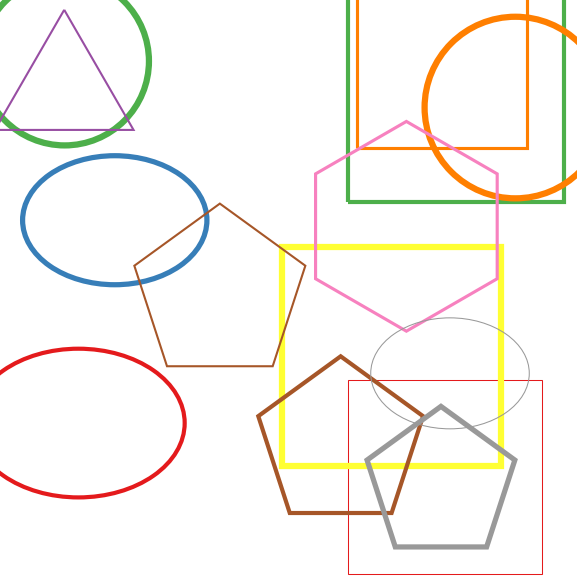[{"shape": "square", "thickness": 0.5, "radius": 0.84, "center": [0.77, 0.174]}, {"shape": "oval", "thickness": 2, "radius": 0.92, "center": [0.136, 0.267]}, {"shape": "oval", "thickness": 2.5, "radius": 0.8, "center": [0.199, 0.618]}, {"shape": "circle", "thickness": 3, "radius": 0.73, "center": [0.112, 0.893]}, {"shape": "square", "thickness": 2, "radius": 0.93, "center": [0.789, 0.836]}, {"shape": "triangle", "thickness": 1, "radius": 0.69, "center": [0.111, 0.843]}, {"shape": "circle", "thickness": 3, "radius": 0.79, "center": [0.892, 0.813]}, {"shape": "square", "thickness": 1.5, "radius": 0.74, "center": [0.765, 0.89]}, {"shape": "square", "thickness": 3, "radius": 0.95, "center": [0.678, 0.382]}, {"shape": "pentagon", "thickness": 2, "radius": 0.75, "center": [0.59, 0.232]}, {"shape": "pentagon", "thickness": 1, "radius": 0.78, "center": [0.381, 0.491]}, {"shape": "hexagon", "thickness": 1.5, "radius": 0.91, "center": [0.704, 0.607]}, {"shape": "oval", "thickness": 0.5, "radius": 0.69, "center": [0.779, 0.353]}, {"shape": "pentagon", "thickness": 2.5, "radius": 0.67, "center": [0.764, 0.161]}]